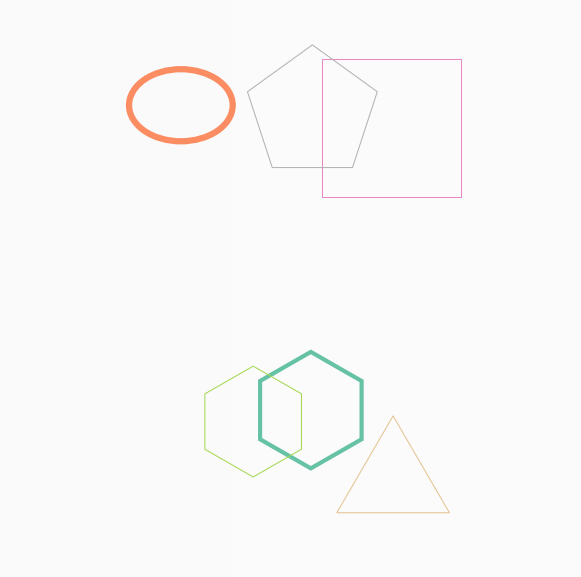[{"shape": "hexagon", "thickness": 2, "radius": 0.5, "center": [0.535, 0.289]}, {"shape": "oval", "thickness": 3, "radius": 0.45, "center": [0.311, 0.817]}, {"shape": "square", "thickness": 0.5, "radius": 0.6, "center": [0.674, 0.778]}, {"shape": "hexagon", "thickness": 0.5, "radius": 0.48, "center": [0.436, 0.269]}, {"shape": "triangle", "thickness": 0.5, "radius": 0.56, "center": [0.676, 0.167]}, {"shape": "pentagon", "thickness": 0.5, "radius": 0.59, "center": [0.537, 0.804]}]